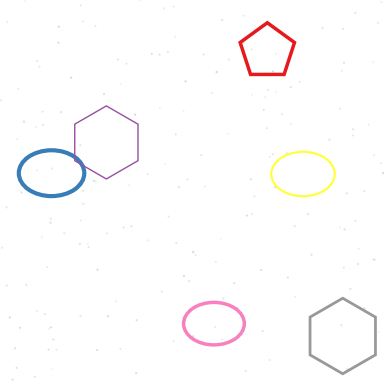[{"shape": "pentagon", "thickness": 2.5, "radius": 0.37, "center": [0.694, 0.867]}, {"shape": "oval", "thickness": 3, "radius": 0.43, "center": [0.134, 0.55]}, {"shape": "hexagon", "thickness": 1, "radius": 0.47, "center": [0.276, 0.63]}, {"shape": "oval", "thickness": 1.5, "radius": 0.41, "center": [0.787, 0.548]}, {"shape": "oval", "thickness": 2.5, "radius": 0.39, "center": [0.556, 0.159]}, {"shape": "hexagon", "thickness": 2, "radius": 0.49, "center": [0.89, 0.127]}]